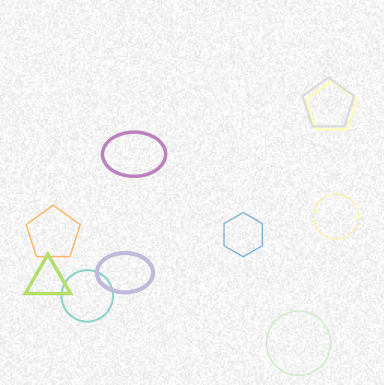[{"shape": "circle", "thickness": 1.5, "radius": 0.33, "center": [0.227, 0.231]}, {"shape": "pentagon", "thickness": 1.5, "radius": 0.35, "center": [0.862, 0.72]}, {"shape": "oval", "thickness": 3, "radius": 0.37, "center": [0.325, 0.292]}, {"shape": "hexagon", "thickness": 1, "radius": 0.29, "center": [0.632, 0.391]}, {"shape": "pentagon", "thickness": 1, "radius": 0.37, "center": [0.138, 0.393]}, {"shape": "triangle", "thickness": 2.5, "radius": 0.34, "center": [0.125, 0.271]}, {"shape": "pentagon", "thickness": 1.5, "radius": 0.35, "center": [0.853, 0.729]}, {"shape": "oval", "thickness": 2.5, "radius": 0.41, "center": [0.348, 0.599]}, {"shape": "circle", "thickness": 1, "radius": 0.42, "center": [0.776, 0.109]}, {"shape": "circle", "thickness": 0.5, "radius": 0.29, "center": [0.873, 0.437]}]